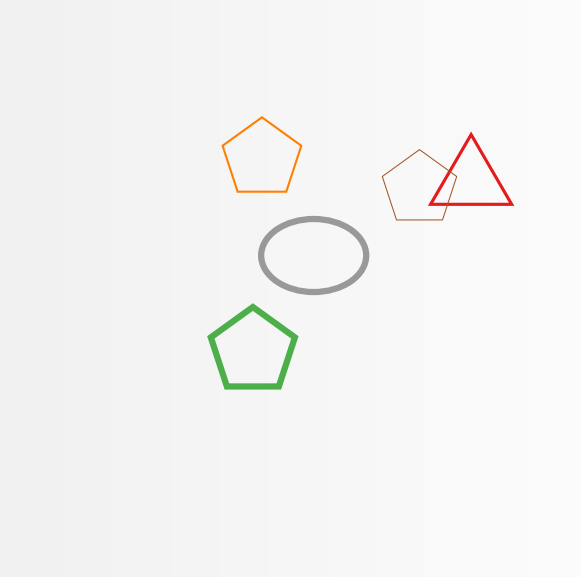[{"shape": "triangle", "thickness": 1.5, "radius": 0.4, "center": [0.811, 0.686]}, {"shape": "pentagon", "thickness": 3, "radius": 0.38, "center": [0.435, 0.391]}, {"shape": "pentagon", "thickness": 1, "radius": 0.36, "center": [0.451, 0.725]}, {"shape": "pentagon", "thickness": 0.5, "radius": 0.34, "center": [0.722, 0.673]}, {"shape": "oval", "thickness": 3, "radius": 0.45, "center": [0.54, 0.557]}]